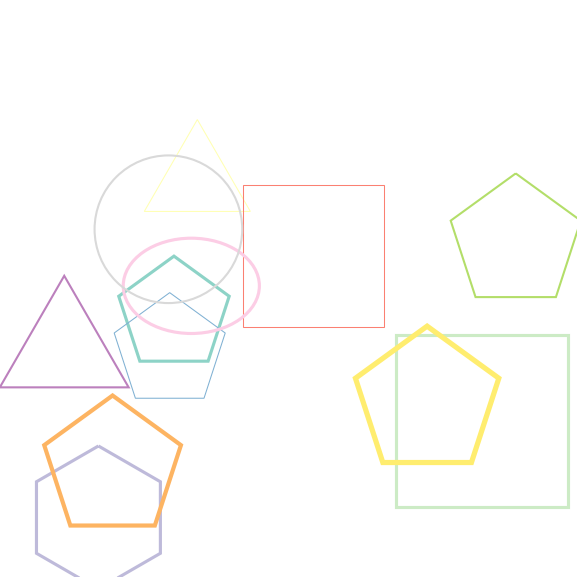[{"shape": "pentagon", "thickness": 1.5, "radius": 0.5, "center": [0.301, 0.455]}, {"shape": "triangle", "thickness": 0.5, "radius": 0.53, "center": [0.342, 0.686]}, {"shape": "hexagon", "thickness": 1.5, "radius": 0.62, "center": [0.17, 0.103]}, {"shape": "square", "thickness": 0.5, "radius": 0.61, "center": [0.543, 0.556]}, {"shape": "pentagon", "thickness": 0.5, "radius": 0.51, "center": [0.294, 0.391]}, {"shape": "pentagon", "thickness": 2, "radius": 0.62, "center": [0.195, 0.19]}, {"shape": "pentagon", "thickness": 1, "radius": 0.59, "center": [0.893, 0.58]}, {"shape": "oval", "thickness": 1.5, "radius": 0.59, "center": [0.331, 0.504]}, {"shape": "circle", "thickness": 1, "radius": 0.64, "center": [0.292, 0.602]}, {"shape": "triangle", "thickness": 1, "radius": 0.64, "center": [0.111, 0.393]}, {"shape": "square", "thickness": 1.5, "radius": 0.74, "center": [0.835, 0.27]}, {"shape": "pentagon", "thickness": 2.5, "radius": 0.65, "center": [0.74, 0.304]}]